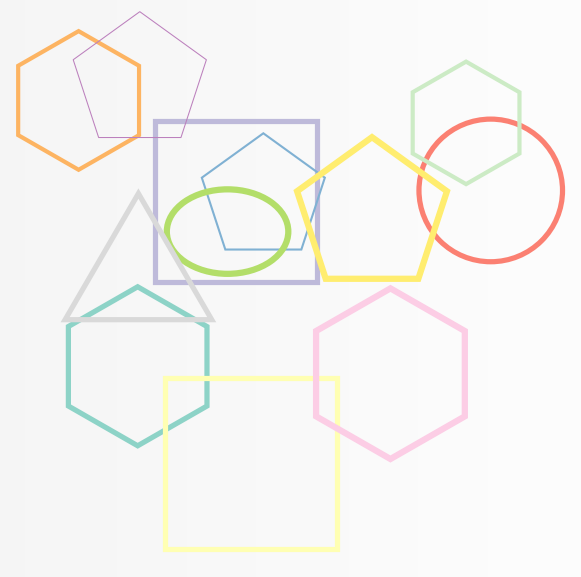[{"shape": "hexagon", "thickness": 2.5, "radius": 0.69, "center": [0.237, 0.365]}, {"shape": "square", "thickness": 2.5, "radius": 0.74, "center": [0.431, 0.197]}, {"shape": "square", "thickness": 2.5, "radius": 0.7, "center": [0.406, 0.65]}, {"shape": "circle", "thickness": 2.5, "radius": 0.62, "center": [0.844, 0.669]}, {"shape": "pentagon", "thickness": 1, "radius": 0.56, "center": [0.453, 0.657]}, {"shape": "hexagon", "thickness": 2, "radius": 0.6, "center": [0.135, 0.825]}, {"shape": "oval", "thickness": 3, "radius": 0.52, "center": [0.392, 0.598]}, {"shape": "hexagon", "thickness": 3, "radius": 0.74, "center": [0.672, 0.352]}, {"shape": "triangle", "thickness": 2.5, "radius": 0.73, "center": [0.238, 0.518]}, {"shape": "pentagon", "thickness": 0.5, "radius": 0.6, "center": [0.241, 0.858]}, {"shape": "hexagon", "thickness": 2, "radius": 0.53, "center": [0.802, 0.786]}, {"shape": "pentagon", "thickness": 3, "radius": 0.68, "center": [0.64, 0.626]}]